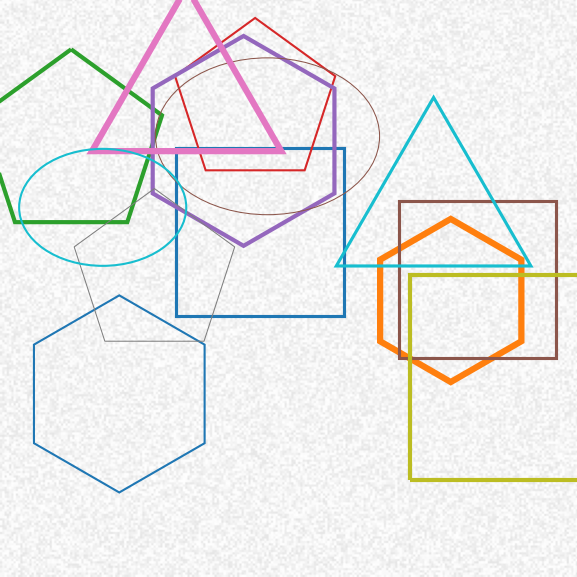[{"shape": "square", "thickness": 1.5, "radius": 0.73, "center": [0.45, 0.597]}, {"shape": "hexagon", "thickness": 1, "radius": 0.85, "center": [0.207, 0.317]}, {"shape": "hexagon", "thickness": 3, "radius": 0.71, "center": [0.781, 0.479]}, {"shape": "pentagon", "thickness": 2, "radius": 0.83, "center": [0.123, 0.748]}, {"shape": "pentagon", "thickness": 1, "radius": 0.73, "center": [0.442, 0.822]}, {"shape": "hexagon", "thickness": 2, "radius": 0.91, "center": [0.422, 0.755]}, {"shape": "oval", "thickness": 0.5, "radius": 0.97, "center": [0.463, 0.763]}, {"shape": "square", "thickness": 1.5, "radius": 0.68, "center": [0.827, 0.516]}, {"shape": "triangle", "thickness": 3, "radius": 0.95, "center": [0.323, 0.832]}, {"shape": "pentagon", "thickness": 0.5, "radius": 0.73, "center": [0.267, 0.526]}, {"shape": "square", "thickness": 2, "radius": 0.89, "center": [0.888, 0.345]}, {"shape": "oval", "thickness": 1, "radius": 0.72, "center": [0.178, 0.64]}, {"shape": "triangle", "thickness": 1.5, "radius": 0.97, "center": [0.751, 0.636]}]